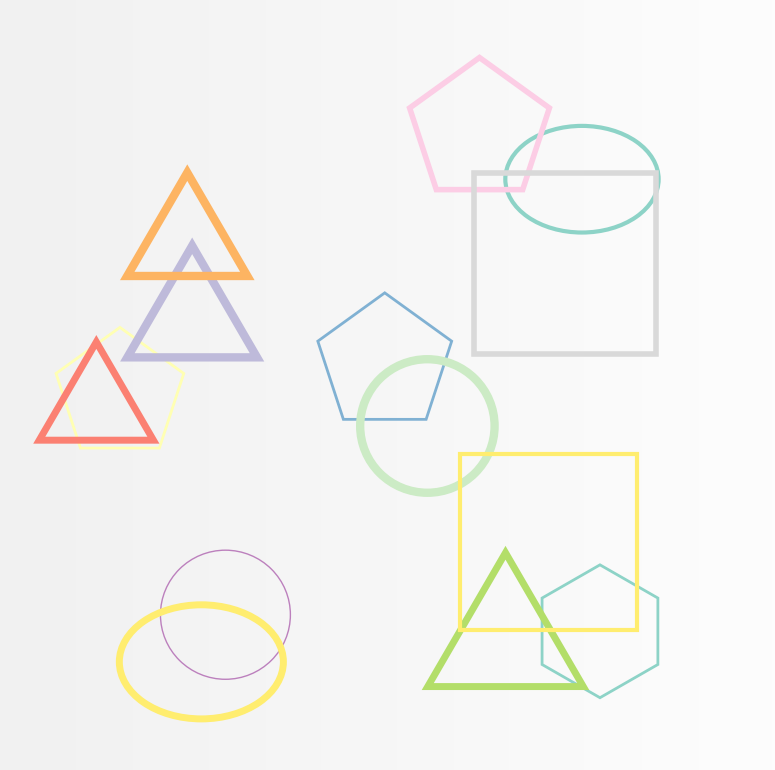[{"shape": "hexagon", "thickness": 1, "radius": 0.43, "center": [0.774, 0.18]}, {"shape": "oval", "thickness": 1.5, "radius": 0.49, "center": [0.751, 0.767]}, {"shape": "pentagon", "thickness": 1, "radius": 0.43, "center": [0.155, 0.488]}, {"shape": "triangle", "thickness": 3, "radius": 0.48, "center": [0.248, 0.584]}, {"shape": "triangle", "thickness": 2.5, "radius": 0.43, "center": [0.124, 0.471]}, {"shape": "pentagon", "thickness": 1, "radius": 0.45, "center": [0.496, 0.529]}, {"shape": "triangle", "thickness": 3, "radius": 0.45, "center": [0.242, 0.686]}, {"shape": "triangle", "thickness": 2.5, "radius": 0.58, "center": [0.652, 0.166]}, {"shape": "pentagon", "thickness": 2, "radius": 0.47, "center": [0.619, 0.83]}, {"shape": "square", "thickness": 2, "radius": 0.59, "center": [0.729, 0.658]}, {"shape": "circle", "thickness": 0.5, "radius": 0.42, "center": [0.291, 0.202]}, {"shape": "circle", "thickness": 3, "radius": 0.43, "center": [0.551, 0.447]}, {"shape": "oval", "thickness": 2.5, "radius": 0.53, "center": [0.26, 0.14]}, {"shape": "square", "thickness": 1.5, "radius": 0.57, "center": [0.708, 0.296]}]